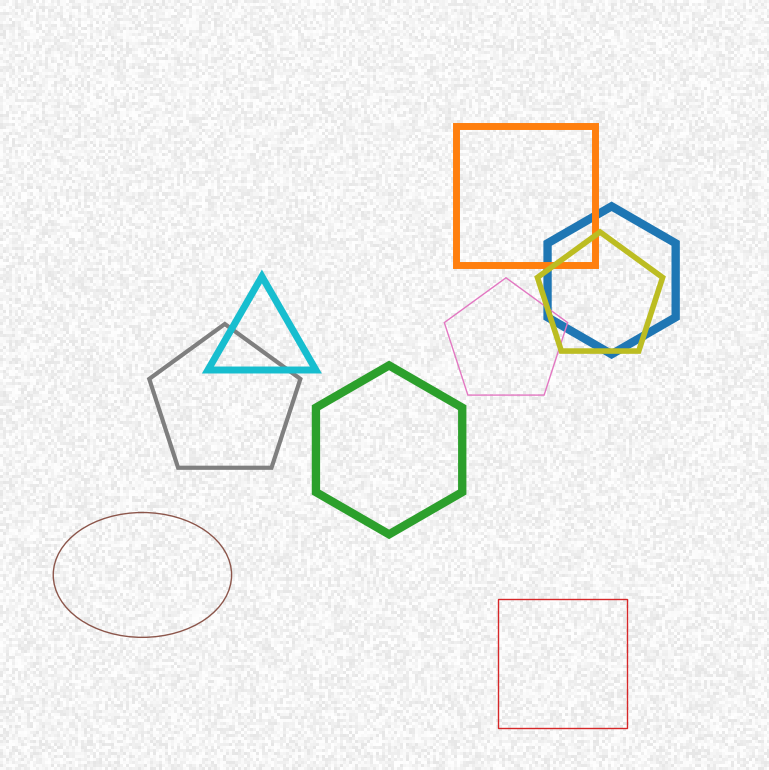[{"shape": "hexagon", "thickness": 3, "radius": 0.48, "center": [0.794, 0.636]}, {"shape": "square", "thickness": 2.5, "radius": 0.45, "center": [0.683, 0.746]}, {"shape": "hexagon", "thickness": 3, "radius": 0.55, "center": [0.505, 0.416]}, {"shape": "square", "thickness": 0.5, "radius": 0.42, "center": [0.73, 0.138]}, {"shape": "oval", "thickness": 0.5, "radius": 0.58, "center": [0.185, 0.253]}, {"shape": "pentagon", "thickness": 0.5, "radius": 0.42, "center": [0.657, 0.555]}, {"shape": "pentagon", "thickness": 1.5, "radius": 0.52, "center": [0.292, 0.476]}, {"shape": "pentagon", "thickness": 2, "radius": 0.43, "center": [0.779, 0.613]}, {"shape": "triangle", "thickness": 2.5, "radius": 0.4, "center": [0.34, 0.56]}]